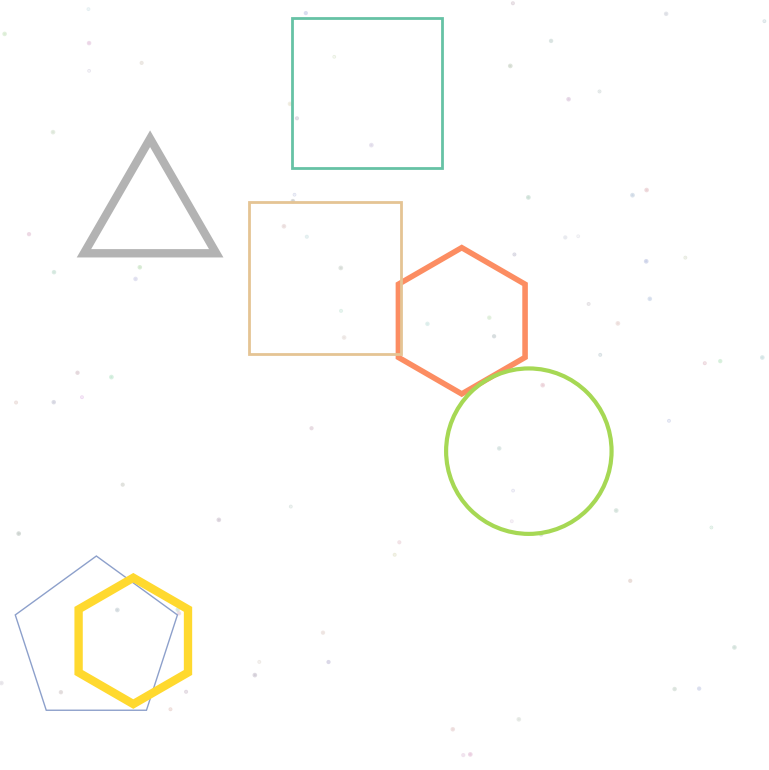[{"shape": "square", "thickness": 1, "radius": 0.49, "center": [0.477, 0.879]}, {"shape": "hexagon", "thickness": 2, "radius": 0.47, "center": [0.6, 0.583]}, {"shape": "pentagon", "thickness": 0.5, "radius": 0.55, "center": [0.125, 0.167]}, {"shape": "circle", "thickness": 1.5, "radius": 0.54, "center": [0.687, 0.414]}, {"shape": "hexagon", "thickness": 3, "radius": 0.41, "center": [0.173, 0.168]}, {"shape": "square", "thickness": 1, "radius": 0.49, "center": [0.422, 0.639]}, {"shape": "triangle", "thickness": 3, "radius": 0.5, "center": [0.195, 0.721]}]